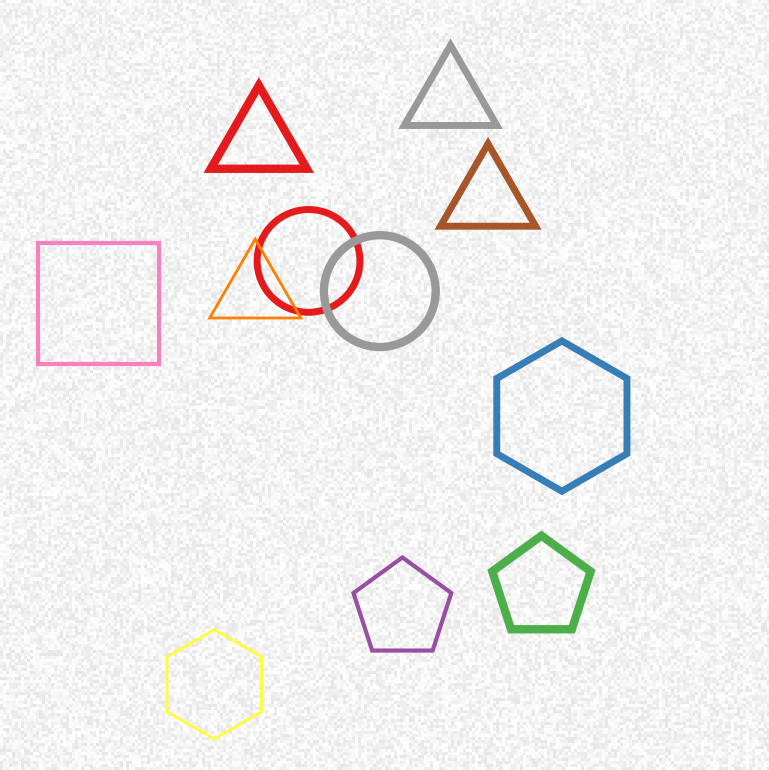[{"shape": "circle", "thickness": 2.5, "radius": 0.33, "center": [0.401, 0.661]}, {"shape": "triangle", "thickness": 3, "radius": 0.36, "center": [0.336, 0.817]}, {"shape": "hexagon", "thickness": 2.5, "radius": 0.49, "center": [0.73, 0.46]}, {"shape": "pentagon", "thickness": 3, "radius": 0.34, "center": [0.703, 0.237]}, {"shape": "pentagon", "thickness": 1.5, "radius": 0.33, "center": [0.523, 0.209]}, {"shape": "triangle", "thickness": 1, "radius": 0.34, "center": [0.331, 0.621]}, {"shape": "hexagon", "thickness": 1, "radius": 0.35, "center": [0.278, 0.111]}, {"shape": "triangle", "thickness": 2.5, "radius": 0.36, "center": [0.634, 0.742]}, {"shape": "square", "thickness": 1.5, "radius": 0.39, "center": [0.128, 0.606]}, {"shape": "circle", "thickness": 3, "radius": 0.36, "center": [0.493, 0.622]}, {"shape": "triangle", "thickness": 2.5, "radius": 0.35, "center": [0.585, 0.872]}]